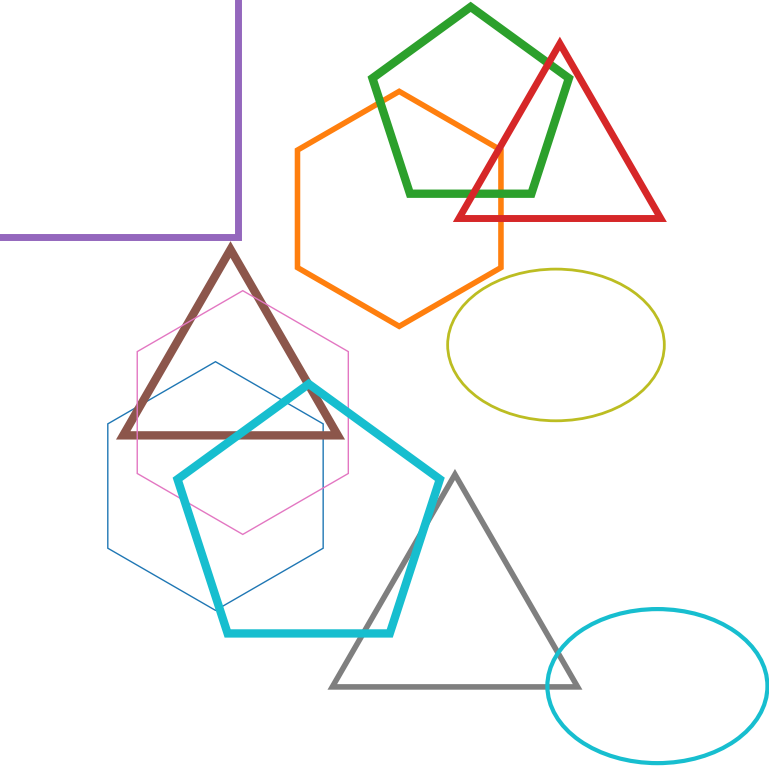[{"shape": "hexagon", "thickness": 0.5, "radius": 0.81, "center": [0.28, 0.369]}, {"shape": "hexagon", "thickness": 2, "radius": 0.76, "center": [0.518, 0.729]}, {"shape": "pentagon", "thickness": 3, "radius": 0.67, "center": [0.611, 0.857]}, {"shape": "triangle", "thickness": 2.5, "radius": 0.76, "center": [0.727, 0.792]}, {"shape": "square", "thickness": 2.5, "radius": 0.96, "center": [0.117, 0.884]}, {"shape": "triangle", "thickness": 3, "radius": 0.8, "center": [0.299, 0.515]}, {"shape": "hexagon", "thickness": 0.5, "radius": 0.79, "center": [0.315, 0.464]}, {"shape": "triangle", "thickness": 2, "radius": 0.92, "center": [0.591, 0.2]}, {"shape": "oval", "thickness": 1, "radius": 0.7, "center": [0.722, 0.552]}, {"shape": "oval", "thickness": 1.5, "radius": 0.71, "center": [0.854, 0.109]}, {"shape": "pentagon", "thickness": 3, "radius": 0.9, "center": [0.401, 0.322]}]